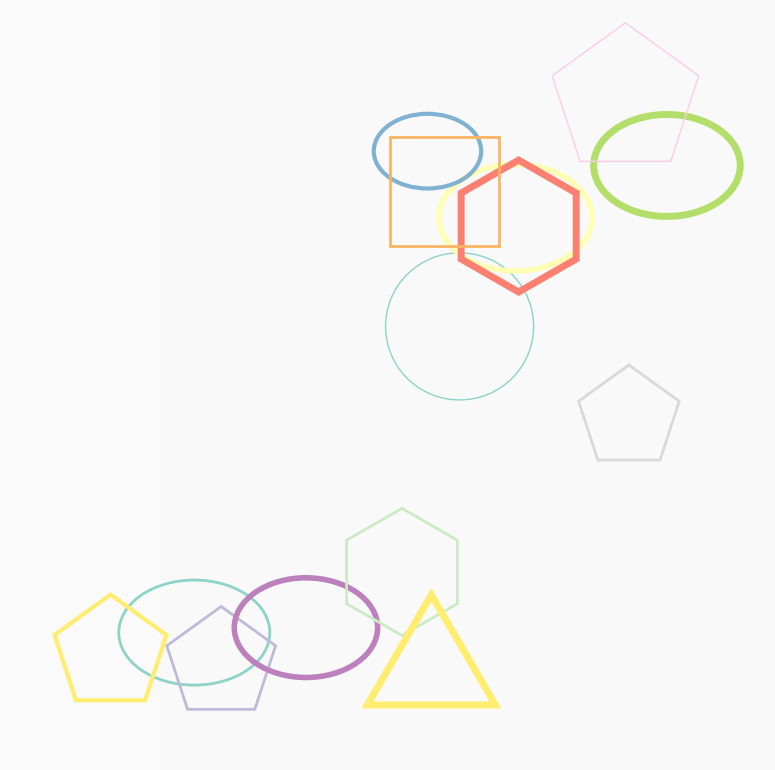[{"shape": "circle", "thickness": 0.5, "radius": 0.48, "center": [0.593, 0.576]}, {"shape": "oval", "thickness": 1, "radius": 0.49, "center": [0.251, 0.178]}, {"shape": "oval", "thickness": 2, "radius": 0.49, "center": [0.665, 0.717]}, {"shape": "pentagon", "thickness": 1, "radius": 0.37, "center": [0.285, 0.139]}, {"shape": "hexagon", "thickness": 2.5, "radius": 0.43, "center": [0.669, 0.706]}, {"shape": "oval", "thickness": 1.5, "radius": 0.35, "center": [0.552, 0.804]}, {"shape": "square", "thickness": 1, "radius": 0.35, "center": [0.574, 0.751]}, {"shape": "oval", "thickness": 2.5, "radius": 0.47, "center": [0.861, 0.785]}, {"shape": "pentagon", "thickness": 0.5, "radius": 0.5, "center": [0.807, 0.871]}, {"shape": "pentagon", "thickness": 1, "radius": 0.34, "center": [0.812, 0.458]}, {"shape": "oval", "thickness": 2, "radius": 0.46, "center": [0.395, 0.185]}, {"shape": "hexagon", "thickness": 1, "radius": 0.41, "center": [0.519, 0.257]}, {"shape": "triangle", "thickness": 2.5, "radius": 0.48, "center": [0.557, 0.132]}, {"shape": "pentagon", "thickness": 1.5, "radius": 0.38, "center": [0.143, 0.152]}]